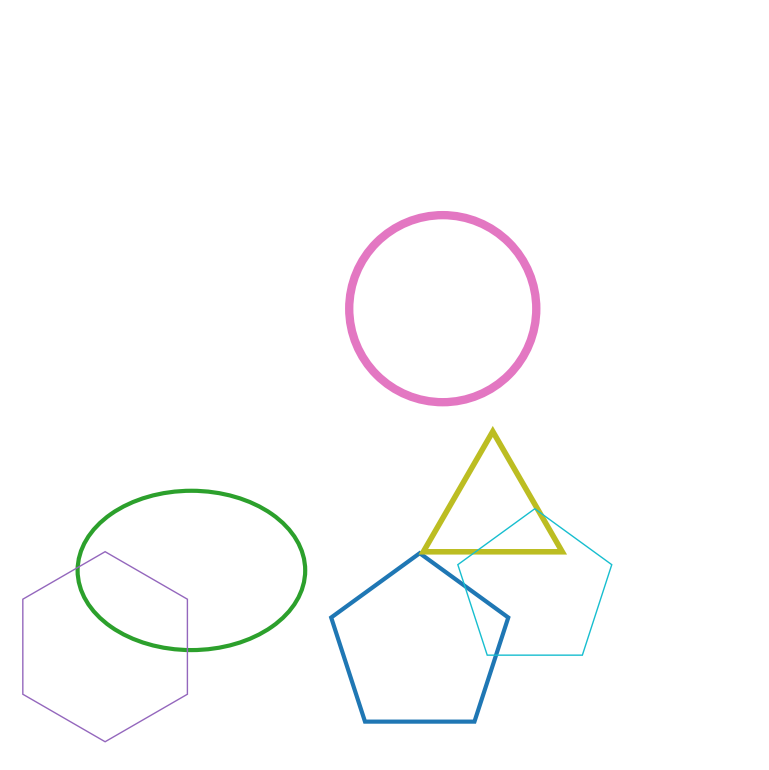[{"shape": "pentagon", "thickness": 1.5, "radius": 0.6, "center": [0.545, 0.161]}, {"shape": "oval", "thickness": 1.5, "radius": 0.74, "center": [0.249, 0.259]}, {"shape": "hexagon", "thickness": 0.5, "radius": 0.62, "center": [0.137, 0.16]}, {"shape": "circle", "thickness": 3, "radius": 0.61, "center": [0.575, 0.599]}, {"shape": "triangle", "thickness": 2, "radius": 0.52, "center": [0.64, 0.335]}, {"shape": "pentagon", "thickness": 0.5, "radius": 0.53, "center": [0.695, 0.234]}]